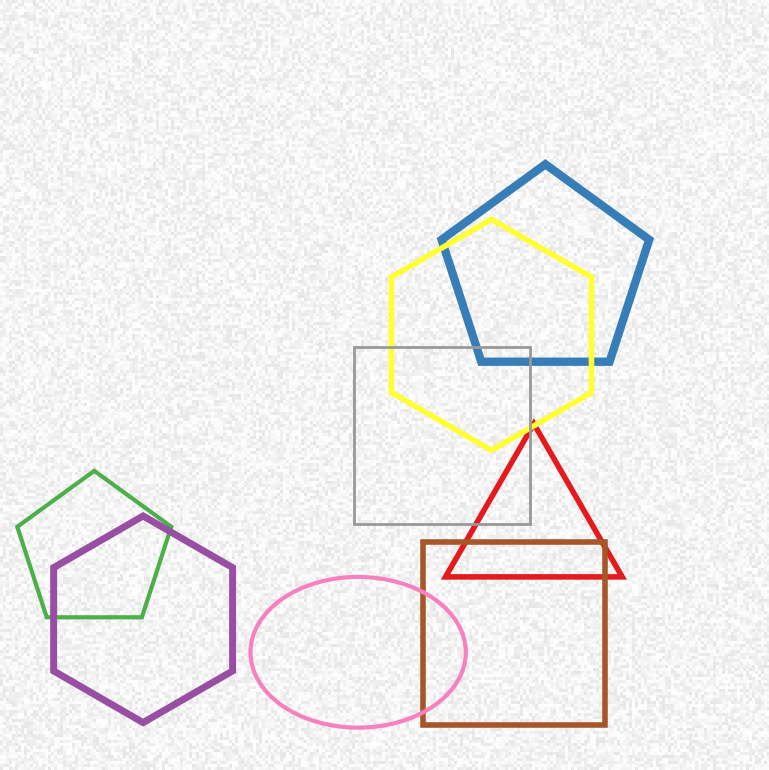[{"shape": "triangle", "thickness": 2, "radius": 0.66, "center": [0.693, 0.317]}, {"shape": "pentagon", "thickness": 3, "radius": 0.71, "center": [0.708, 0.645]}, {"shape": "pentagon", "thickness": 1.5, "radius": 0.53, "center": [0.122, 0.283]}, {"shape": "hexagon", "thickness": 2.5, "radius": 0.67, "center": [0.186, 0.196]}, {"shape": "hexagon", "thickness": 2, "radius": 0.75, "center": [0.638, 0.565]}, {"shape": "square", "thickness": 2, "radius": 0.59, "center": [0.667, 0.177]}, {"shape": "oval", "thickness": 1.5, "radius": 0.7, "center": [0.465, 0.153]}, {"shape": "square", "thickness": 1, "radius": 0.57, "center": [0.574, 0.435]}]